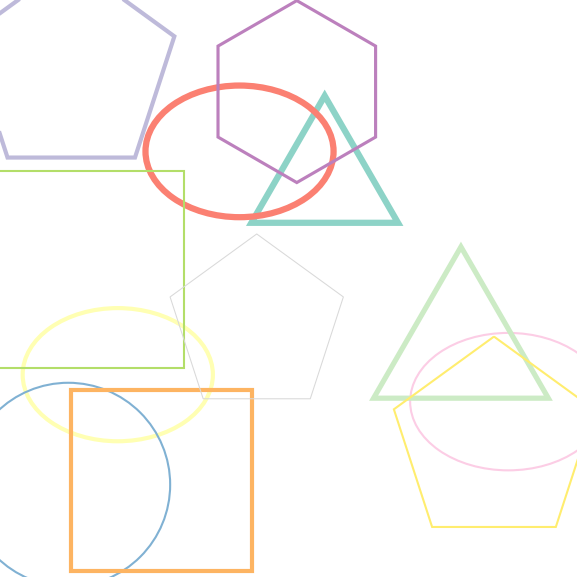[{"shape": "triangle", "thickness": 3, "radius": 0.73, "center": [0.562, 0.687]}, {"shape": "oval", "thickness": 2, "radius": 0.82, "center": [0.204, 0.35]}, {"shape": "pentagon", "thickness": 2, "radius": 0.94, "center": [0.123, 0.878]}, {"shape": "oval", "thickness": 3, "radius": 0.81, "center": [0.415, 0.737]}, {"shape": "circle", "thickness": 1, "radius": 0.88, "center": [0.118, 0.16]}, {"shape": "square", "thickness": 2, "radius": 0.78, "center": [0.279, 0.167]}, {"shape": "square", "thickness": 1, "radius": 0.85, "center": [0.149, 0.532]}, {"shape": "oval", "thickness": 1, "radius": 0.85, "center": [0.88, 0.304]}, {"shape": "pentagon", "thickness": 0.5, "radius": 0.79, "center": [0.445, 0.436]}, {"shape": "hexagon", "thickness": 1.5, "radius": 0.79, "center": [0.514, 0.841]}, {"shape": "triangle", "thickness": 2.5, "radius": 0.87, "center": [0.798, 0.397]}, {"shape": "pentagon", "thickness": 1, "radius": 0.91, "center": [0.855, 0.234]}]